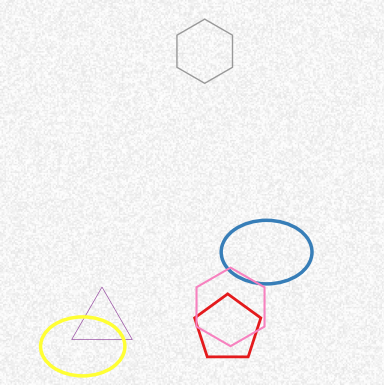[{"shape": "pentagon", "thickness": 2, "radius": 0.45, "center": [0.591, 0.146]}, {"shape": "oval", "thickness": 2.5, "radius": 0.59, "center": [0.692, 0.345]}, {"shape": "triangle", "thickness": 0.5, "radius": 0.45, "center": [0.265, 0.163]}, {"shape": "oval", "thickness": 2.5, "radius": 0.55, "center": [0.215, 0.1]}, {"shape": "hexagon", "thickness": 1.5, "radius": 0.51, "center": [0.599, 0.203]}, {"shape": "hexagon", "thickness": 1, "radius": 0.42, "center": [0.532, 0.867]}]